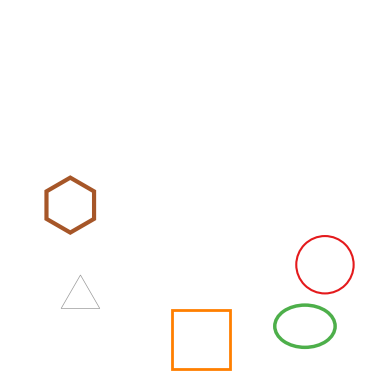[{"shape": "circle", "thickness": 1.5, "radius": 0.37, "center": [0.844, 0.312]}, {"shape": "oval", "thickness": 2.5, "radius": 0.39, "center": [0.792, 0.153]}, {"shape": "square", "thickness": 2, "radius": 0.38, "center": [0.522, 0.119]}, {"shape": "hexagon", "thickness": 3, "radius": 0.36, "center": [0.183, 0.467]}, {"shape": "triangle", "thickness": 0.5, "radius": 0.29, "center": [0.209, 0.228]}]